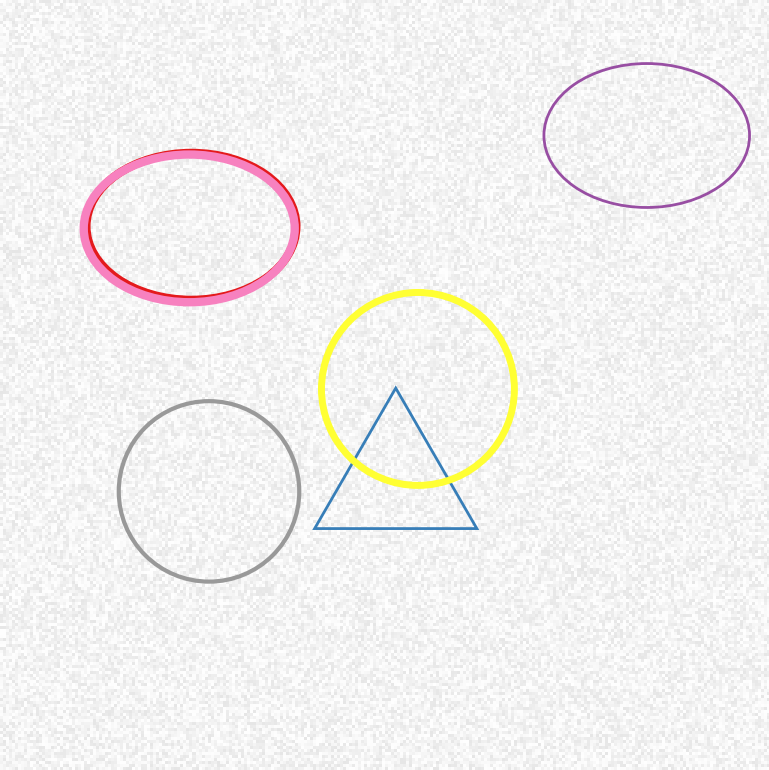[{"shape": "oval", "thickness": 3, "radius": 0.68, "center": [0.249, 0.706]}, {"shape": "triangle", "thickness": 1, "radius": 0.61, "center": [0.514, 0.374]}, {"shape": "oval", "thickness": 1, "radius": 0.67, "center": [0.84, 0.824]}, {"shape": "circle", "thickness": 2.5, "radius": 0.63, "center": [0.543, 0.495]}, {"shape": "oval", "thickness": 3, "radius": 0.69, "center": [0.246, 0.703]}, {"shape": "circle", "thickness": 1.5, "radius": 0.59, "center": [0.271, 0.362]}]